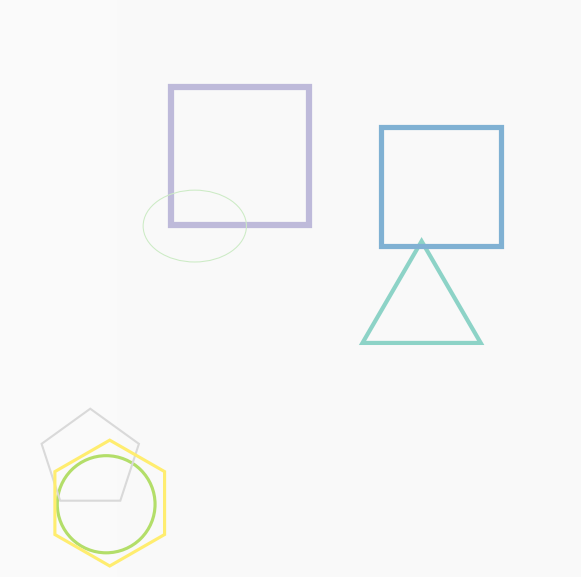[{"shape": "triangle", "thickness": 2, "radius": 0.59, "center": [0.725, 0.464]}, {"shape": "square", "thickness": 3, "radius": 0.6, "center": [0.413, 0.729]}, {"shape": "square", "thickness": 2.5, "radius": 0.52, "center": [0.759, 0.677]}, {"shape": "circle", "thickness": 1.5, "radius": 0.42, "center": [0.183, 0.126]}, {"shape": "pentagon", "thickness": 1, "radius": 0.44, "center": [0.155, 0.203]}, {"shape": "oval", "thickness": 0.5, "radius": 0.44, "center": [0.335, 0.608]}, {"shape": "hexagon", "thickness": 1.5, "radius": 0.54, "center": [0.189, 0.128]}]